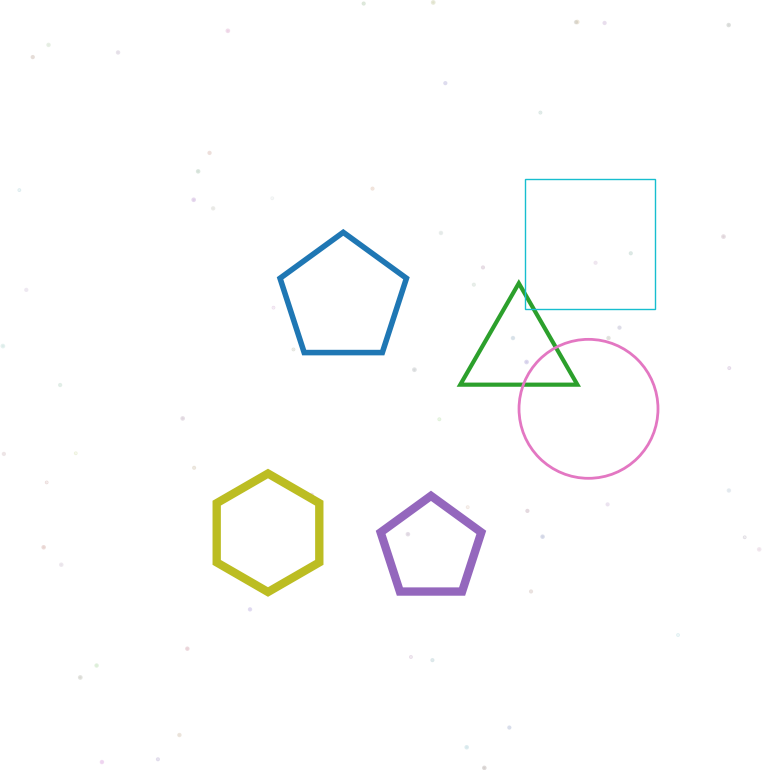[{"shape": "pentagon", "thickness": 2, "radius": 0.43, "center": [0.446, 0.612]}, {"shape": "triangle", "thickness": 1.5, "radius": 0.44, "center": [0.674, 0.544]}, {"shape": "pentagon", "thickness": 3, "radius": 0.34, "center": [0.56, 0.287]}, {"shape": "circle", "thickness": 1, "radius": 0.45, "center": [0.764, 0.469]}, {"shape": "hexagon", "thickness": 3, "radius": 0.38, "center": [0.348, 0.308]}, {"shape": "square", "thickness": 0.5, "radius": 0.42, "center": [0.766, 0.683]}]